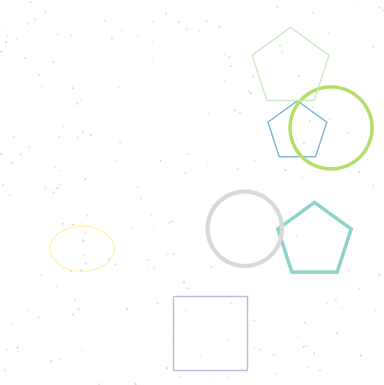[{"shape": "pentagon", "thickness": 2.5, "radius": 0.5, "center": [0.817, 0.374]}, {"shape": "square", "thickness": 1, "radius": 0.48, "center": [0.546, 0.135]}, {"shape": "pentagon", "thickness": 1, "radius": 0.4, "center": [0.772, 0.658]}, {"shape": "circle", "thickness": 2.5, "radius": 0.53, "center": [0.86, 0.668]}, {"shape": "circle", "thickness": 3, "radius": 0.48, "center": [0.636, 0.406]}, {"shape": "pentagon", "thickness": 1, "radius": 0.52, "center": [0.755, 0.824]}, {"shape": "oval", "thickness": 0.5, "radius": 0.42, "center": [0.214, 0.354]}]